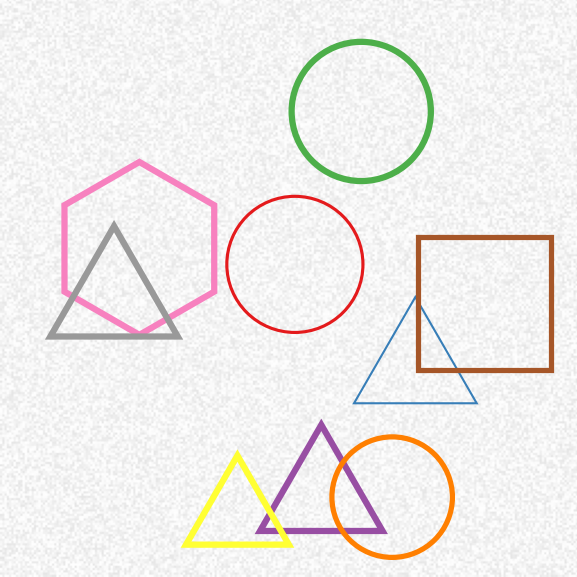[{"shape": "circle", "thickness": 1.5, "radius": 0.59, "center": [0.511, 0.541]}, {"shape": "triangle", "thickness": 1, "radius": 0.61, "center": [0.719, 0.362]}, {"shape": "circle", "thickness": 3, "radius": 0.6, "center": [0.626, 0.806]}, {"shape": "triangle", "thickness": 3, "radius": 0.61, "center": [0.556, 0.141]}, {"shape": "circle", "thickness": 2.5, "radius": 0.52, "center": [0.679, 0.138]}, {"shape": "triangle", "thickness": 3, "radius": 0.51, "center": [0.411, 0.107]}, {"shape": "square", "thickness": 2.5, "radius": 0.57, "center": [0.839, 0.474]}, {"shape": "hexagon", "thickness": 3, "radius": 0.75, "center": [0.241, 0.569]}, {"shape": "triangle", "thickness": 3, "radius": 0.64, "center": [0.197, 0.48]}]